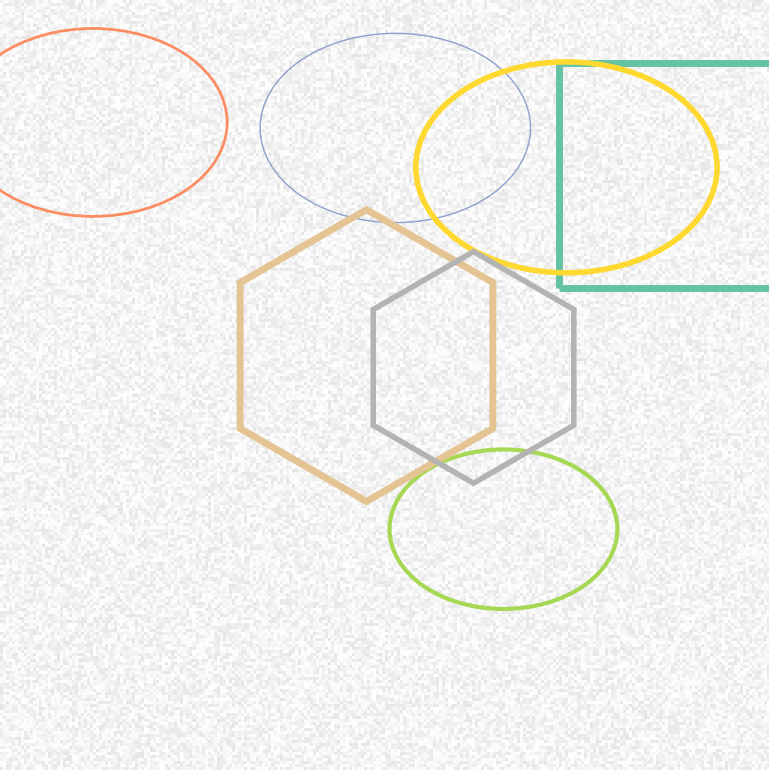[{"shape": "square", "thickness": 2.5, "radius": 0.73, "center": [0.873, 0.772]}, {"shape": "oval", "thickness": 1, "radius": 0.87, "center": [0.121, 0.841]}, {"shape": "oval", "thickness": 0.5, "radius": 0.88, "center": [0.513, 0.834]}, {"shape": "oval", "thickness": 1.5, "radius": 0.74, "center": [0.654, 0.313]}, {"shape": "oval", "thickness": 2, "radius": 0.98, "center": [0.736, 0.783]}, {"shape": "hexagon", "thickness": 2.5, "radius": 0.95, "center": [0.476, 0.538]}, {"shape": "hexagon", "thickness": 2, "radius": 0.75, "center": [0.615, 0.523]}]